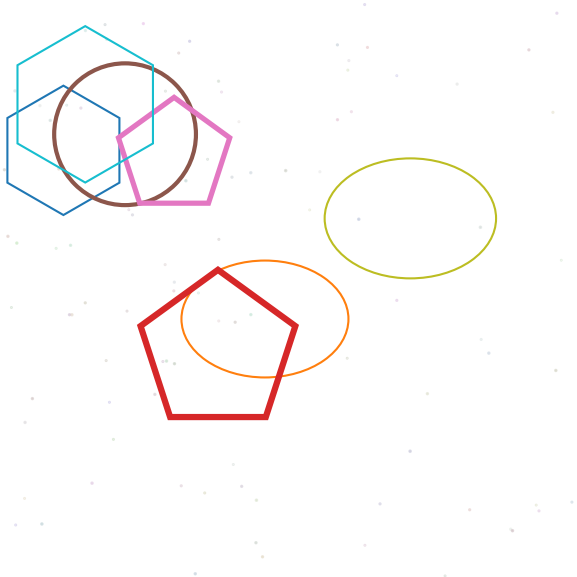[{"shape": "hexagon", "thickness": 1, "radius": 0.56, "center": [0.11, 0.739]}, {"shape": "oval", "thickness": 1, "radius": 0.72, "center": [0.459, 0.447]}, {"shape": "pentagon", "thickness": 3, "radius": 0.7, "center": [0.377, 0.391]}, {"shape": "circle", "thickness": 2, "radius": 0.61, "center": [0.217, 0.767]}, {"shape": "pentagon", "thickness": 2.5, "radius": 0.51, "center": [0.301, 0.729]}, {"shape": "oval", "thickness": 1, "radius": 0.74, "center": [0.711, 0.621]}, {"shape": "hexagon", "thickness": 1, "radius": 0.68, "center": [0.148, 0.818]}]